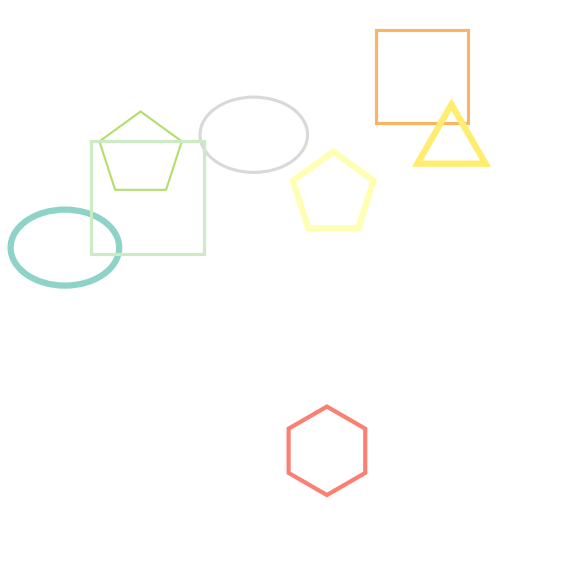[{"shape": "oval", "thickness": 3, "radius": 0.47, "center": [0.112, 0.57]}, {"shape": "pentagon", "thickness": 3, "radius": 0.37, "center": [0.577, 0.663]}, {"shape": "hexagon", "thickness": 2, "radius": 0.38, "center": [0.566, 0.219]}, {"shape": "square", "thickness": 1.5, "radius": 0.4, "center": [0.73, 0.867]}, {"shape": "pentagon", "thickness": 1, "radius": 0.37, "center": [0.243, 0.731]}, {"shape": "oval", "thickness": 1.5, "radius": 0.47, "center": [0.439, 0.766]}, {"shape": "square", "thickness": 1.5, "radius": 0.49, "center": [0.256, 0.657]}, {"shape": "triangle", "thickness": 3, "radius": 0.34, "center": [0.782, 0.75]}]